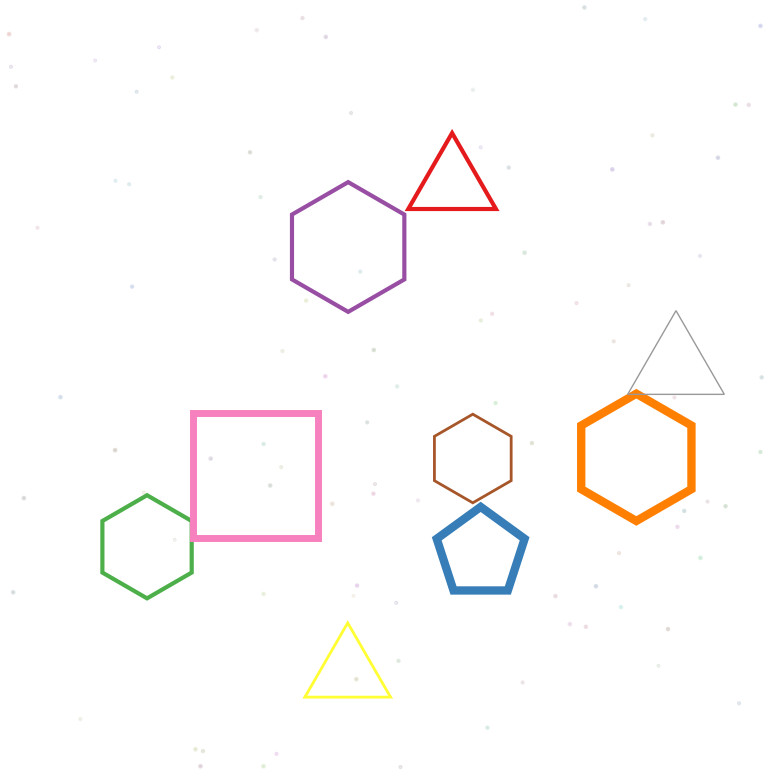[{"shape": "triangle", "thickness": 1.5, "radius": 0.33, "center": [0.587, 0.761]}, {"shape": "pentagon", "thickness": 3, "radius": 0.3, "center": [0.624, 0.282]}, {"shape": "hexagon", "thickness": 1.5, "radius": 0.33, "center": [0.191, 0.29]}, {"shape": "hexagon", "thickness": 1.5, "radius": 0.42, "center": [0.452, 0.679]}, {"shape": "hexagon", "thickness": 3, "radius": 0.41, "center": [0.826, 0.406]}, {"shape": "triangle", "thickness": 1, "radius": 0.32, "center": [0.452, 0.127]}, {"shape": "hexagon", "thickness": 1, "radius": 0.29, "center": [0.614, 0.405]}, {"shape": "square", "thickness": 2.5, "radius": 0.41, "center": [0.332, 0.383]}, {"shape": "triangle", "thickness": 0.5, "radius": 0.36, "center": [0.878, 0.524]}]